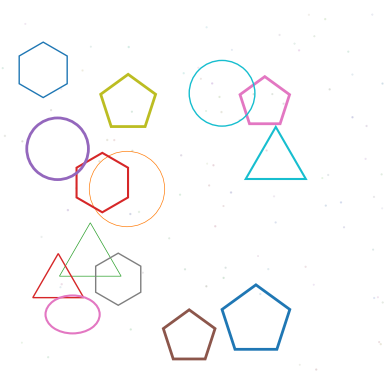[{"shape": "hexagon", "thickness": 1, "radius": 0.36, "center": [0.112, 0.819]}, {"shape": "pentagon", "thickness": 2, "radius": 0.46, "center": [0.665, 0.168]}, {"shape": "circle", "thickness": 0.5, "radius": 0.49, "center": [0.33, 0.509]}, {"shape": "triangle", "thickness": 0.5, "radius": 0.46, "center": [0.235, 0.329]}, {"shape": "hexagon", "thickness": 1.5, "radius": 0.39, "center": [0.266, 0.526]}, {"shape": "triangle", "thickness": 1, "radius": 0.38, "center": [0.151, 0.265]}, {"shape": "circle", "thickness": 2, "radius": 0.4, "center": [0.15, 0.614]}, {"shape": "pentagon", "thickness": 2, "radius": 0.35, "center": [0.491, 0.125]}, {"shape": "oval", "thickness": 1.5, "radius": 0.35, "center": [0.189, 0.183]}, {"shape": "pentagon", "thickness": 2, "radius": 0.34, "center": [0.688, 0.733]}, {"shape": "hexagon", "thickness": 1, "radius": 0.34, "center": [0.307, 0.275]}, {"shape": "pentagon", "thickness": 2, "radius": 0.37, "center": [0.333, 0.732]}, {"shape": "triangle", "thickness": 1.5, "radius": 0.45, "center": [0.716, 0.58]}, {"shape": "circle", "thickness": 1, "radius": 0.43, "center": [0.577, 0.758]}]